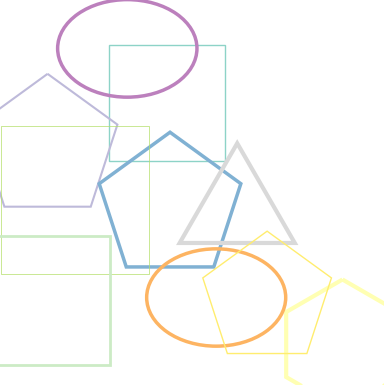[{"shape": "square", "thickness": 1, "radius": 0.75, "center": [0.434, 0.732]}, {"shape": "hexagon", "thickness": 3, "radius": 0.84, "center": [0.89, 0.105]}, {"shape": "pentagon", "thickness": 1.5, "radius": 0.95, "center": [0.124, 0.617]}, {"shape": "pentagon", "thickness": 2.5, "radius": 0.97, "center": [0.442, 0.463]}, {"shape": "oval", "thickness": 2.5, "radius": 0.9, "center": [0.562, 0.227]}, {"shape": "square", "thickness": 0.5, "radius": 0.96, "center": [0.195, 0.481]}, {"shape": "triangle", "thickness": 3, "radius": 0.86, "center": [0.616, 0.455]}, {"shape": "oval", "thickness": 2.5, "radius": 0.9, "center": [0.331, 0.874]}, {"shape": "square", "thickness": 2, "radius": 0.84, "center": [0.116, 0.219]}, {"shape": "pentagon", "thickness": 1, "radius": 0.88, "center": [0.694, 0.224]}]